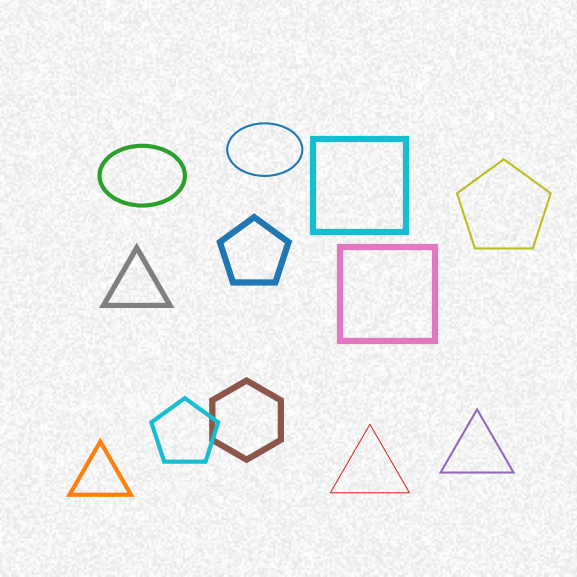[{"shape": "oval", "thickness": 1, "radius": 0.33, "center": [0.458, 0.74]}, {"shape": "pentagon", "thickness": 3, "radius": 0.31, "center": [0.44, 0.561]}, {"shape": "triangle", "thickness": 2, "radius": 0.31, "center": [0.174, 0.173]}, {"shape": "oval", "thickness": 2, "radius": 0.37, "center": [0.246, 0.695]}, {"shape": "triangle", "thickness": 0.5, "radius": 0.4, "center": [0.641, 0.185]}, {"shape": "triangle", "thickness": 1, "radius": 0.36, "center": [0.826, 0.217]}, {"shape": "hexagon", "thickness": 3, "radius": 0.34, "center": [0.427, 0.272]}, {"shape": "square", "thickness": 3, "radius": 0.41, "center": [0.672, 0.49]}, {"shape": "triangle", "thickness": 2.5, "radius": 0.33, "center": [0.237, 0.504]}, {"shape": "pentagon", "thickness": 1, "radius": 0.43, "center": [0.872, 0.638]}, {"shape": "pentagon", "thickness": 2, "radius": 0.3, "center": [0.32, 0.249]}, {"shape": "square", "thickness": 3, "radius": 0.4, "center": [0.623, 0.678]}]